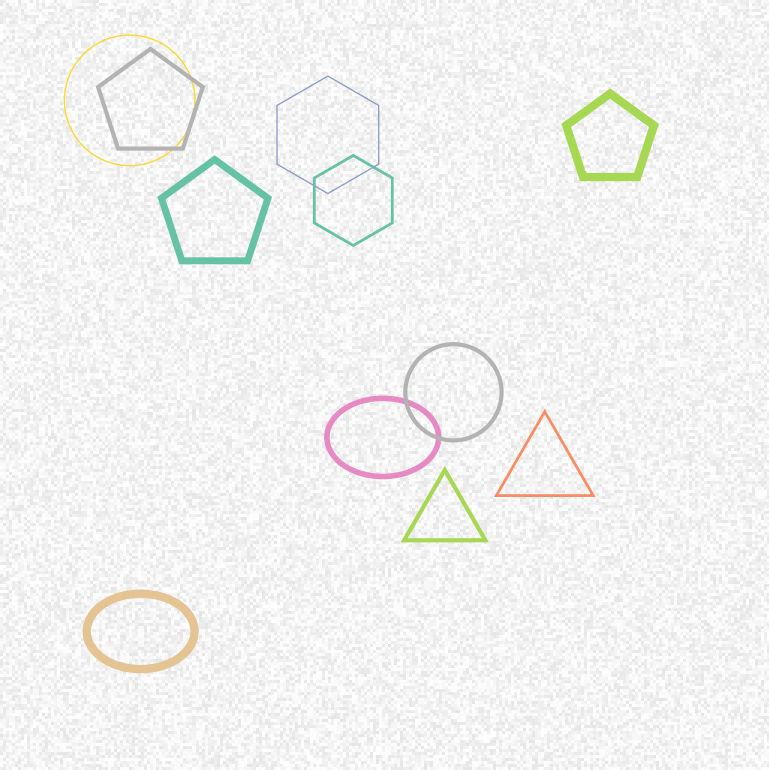[{"shape": "pentagon", "thickness": 2.5, "radius": 0.36, "center": [0.279, 0.72]}, {"shape": "hexagon", "thickness": 1, "radius": 0.29, "center": [0.459, 0.74]}, {"shape": "triangle", "thickness": 1, "radius": 0.36, "center": [0.708, 0.393]}, {"shape": "hexagon", "thickness": 0.5, "radius": 0.38, "center": [0.426, 0.825]}, {"shape": "oval", "thickness": 2, "radius": 0.36, "center": [0.497, 0.432]}, {"shape": "triangle", "thickness": 1.5, "radius": 0.3, "center": [0.578, 0.329]}, {"shape": "pentagon", "thickness": 3, "radius": 0.3, "center": [0.792, 0.819]}, {"shape": "circle", "thickness": 0.5, "radius": 0.42, "center": [0.168, 0.87]}, {"shape": "oval", "thickness": 3, "radius": 0.35, "center": [0.183, 0.18]}, {"shape": "circle", "thickness": 1.5, "radius": 0.31, "center": [0.589, 0.491]}, {"shape": "pentagon", "thickness": 1.5, "radius": 0.36, "center": [0.195, 0.865]}]